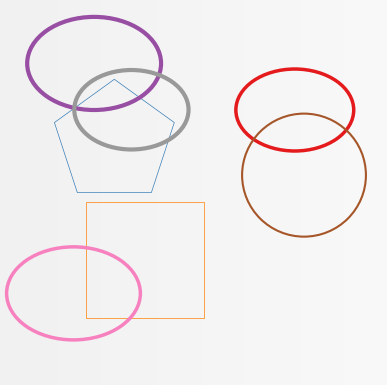[{"shape": "oval", "thickness": 2.5, "radius": 0.76, "center": [0.761, 0.714]}, {"shape": "pentagon", "thickness": 0.5, "radius": 0.81, "center": [0.295, 0.631]}, {"shape": "oval", "thickness": 3, "radius": 0.86, "center": [0.243, 0.835]}, {"shape": "square", "thickness": 0.5, "radius": 0.76, "center": [0.375, 0.325]}, {"shape": "circle", "thickness": 1.5, "radius": 0.8, "center": [0.785, 0.545]}, {"shape": "oval", "thickness": 2.5, "radius": 0.86, "center": [0.19, 0.238]}, {"shape": "oval", "thickness": 3, "radius": 0.74, "center": [0.339, 0.715]}]